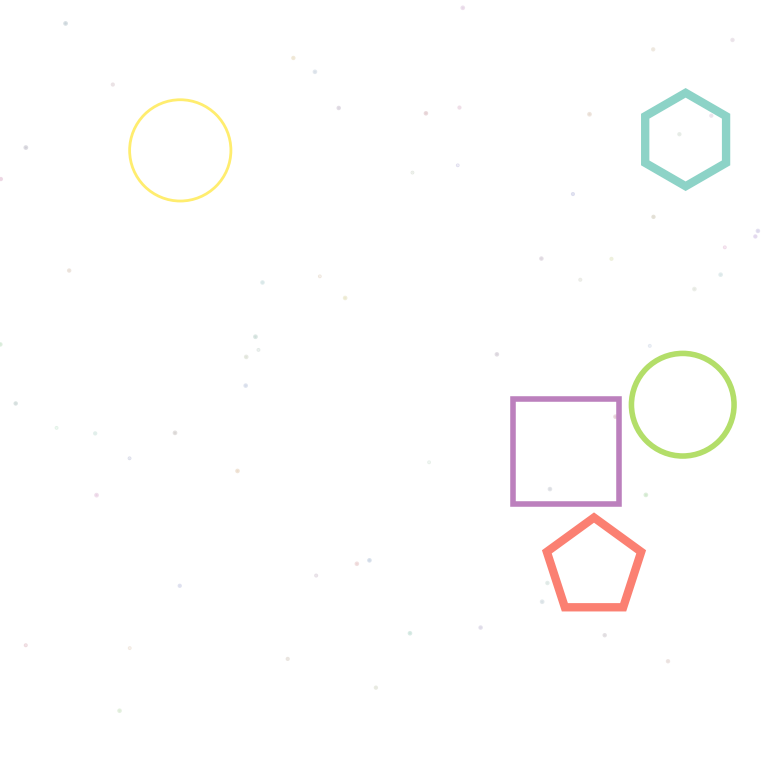[{"shape": "hexagon", "thickness": 3, "radius": 0.3, "center": [0.89, 0.819]}, {"shape": "pentagon", "thickness": 3, "radius": 0.32, "center": [0.771, 0.263]}, {"shape": "circle", "thickness": 2, "radius": 0.33, "center": [0.887, 0.474]}, {"shape": "square", "thickness": 2, "radius": 0.34, "center": [0.735, 0.414]}, {"shape": "circle", "thickness": 1, "radius": 0.33, "center": [0.234, 0.805]}]